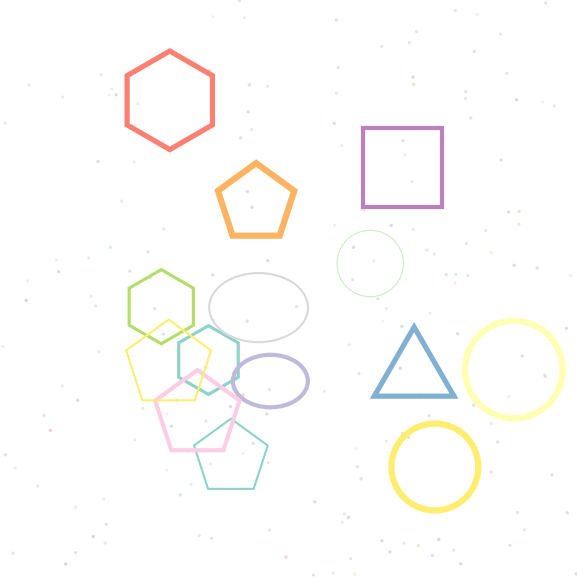[{"shape": "hexagon", "thickness": 1.5, "radius": 0.3, "center": [0.361, 0.376]}, {"shape": "pentagon", "thickness": 1, "radius": 0.34, "center": [0.4, 0.207]}, {"shape": "circle", "thickness": 3, "radius": 0.42, "center": [0.89, 0.359]}, {"shape": "oval", "thickness": 2, "radius": 0.32, "center": [0.468, 0.339]}, {"shape": "hexagon", "thickness": 2.5, "radius": 0.43, "center": [0.294, 0.825]}, {"shape": "triangle", "thickness": 2.5, "radius": 0.4, "center": [0.717, 0.353]}, {"shape": "pentagon", "thickness": 3, "radius": 0.35, "center": [0.443, 0.647]}, {"shape": "hexagon", "thickness": 1.5, "radius": 0.32, "center": [0.279, 0.468]}, {"shape": "pentagon", "thickness": 2, "radius": 0.38, "center": [0.342, 0.282]}, {"shape": "oval", "thickness": 1, "radius": 0.43, "center": [0.448, 0.466]}, {"shape": "square", "thickness": 2, "radius": 0.34, "center": [0.697, 0.71]}, {"shape": "circle", "thickness": 0.5, "radius": 0.29, "center": [0.641, 0.543]}, {"shape": "pentagon", "thickness": 1, "radius": 0.39, "center": [0.292, 0.368]}, {"shape": "circle", "thickness": 3, "radius": 0.38, "center": [0.753, 0.19]}]